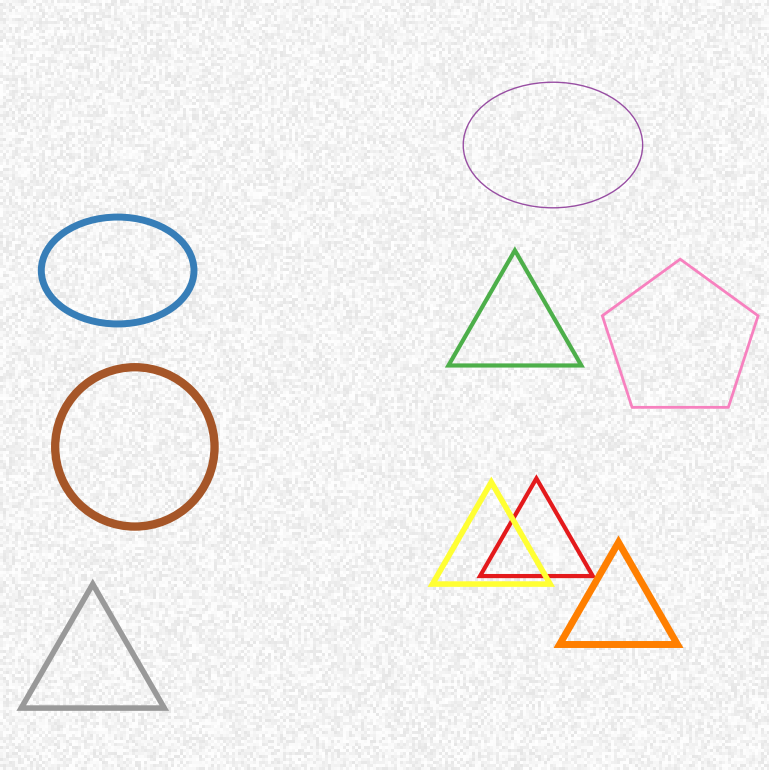[{"shape": "triangle", "thickness": 1.5, "radius": 0.42, "center": [0.697, 0.294]}, {"shape": "oval", "thickness": 2.5, "radius": 0.5, "center": [0.153, 0.649]}, {"shape": "triangle", "thickness": 1.5, "radius": 0.5, "center": [0.669, 0.575]}, {"shape": "oval", "thickness": 0.5, "radius": 0.58, "center": [0.718, 0.812]}, {"shape": "triangle", "thickness": 2.5, "radius": 0.44, "center": [0.803, 0.207]}, {"shape": "triangle", "thickness": 2, "radius": 0.44, "center": [0.638, 0.286]}, {"shape": "circle", "thickness": 3, "radius": 0.52, "center": [0.175, 0.42]}, {"shape": "pentagon", "thickness": 1, "radius": 0.53, "center": [0.883, 0.557]}, {"shape": "triangle", "thickness": 2, "radius": 0.54, "center": [0.12, 0.134]}]